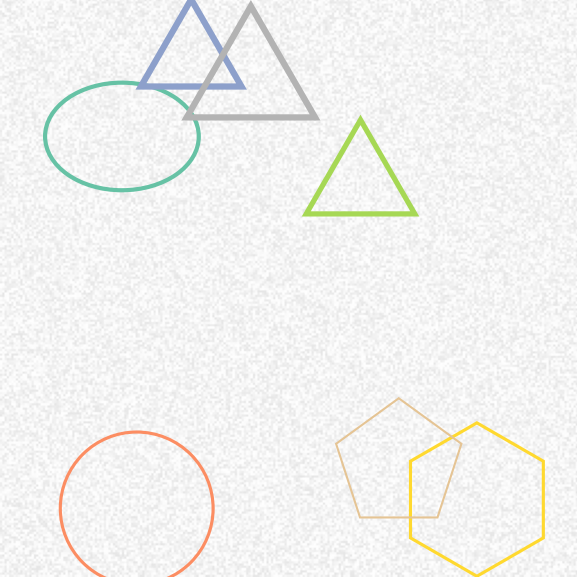[{"shape": "oval", "thickness": 2, "radius": 0.67, "center": [0.211, 0.763]}, {"shape": "circle", "thickness": 1.5, "radius": 0.66, "center": [0.237, 0.119]}, {"shape": "triangle", "thickness": 3, "radius": 0.5, "center": [0.331, 0.9]}, {"shape": "triangle", "thickness": 2.5, "radius": 0.54, "center": [0.624, 0.683]}, {"shape": "hexagon", "thickness": 1.5, "radius": 0.66, "center": [0.826, 0.134]}, {"shape": "pentagon", "thickness": 1, "radius": 0.57, "center": [0.69, 0.195]}, {"shape": "triangle", "thickness": 3, "radius": 0.64, "center": [0.434, 0.86]}]